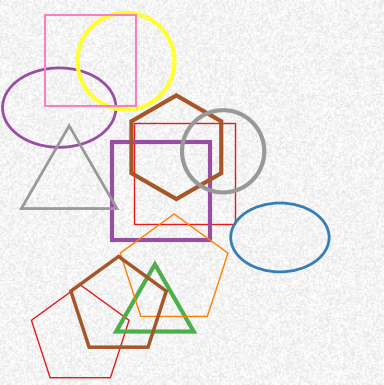[{"shape": "pentagon", "thickness": 1, "radius": 0.67, "center": [0.208, 0.127]}, {"shape": "square", "thickness": 1, "radius": 0.65, "center": [0.479, 0.549]}, {"shape": "oval", "thickness": 2, "radius": 0.64, "center": [0.727, 0.383]}, {"shape": "triangle", "thickness": 3, "radius": 0.58, "center": [0.402, 0.197]}, {"shape": "oval", "thickness": 2, "radius": 0.74, "center": [0.154, 0.72]}, {"shape": "square", "thickness": 3, "radius": 0.64, "center": [0.418, 0.505]}, {"shape": "pentagon", "thickness": 1, "radius": 0.74, "center": [0.452, 0.297]}, {"shape": "circle", "thickness": 3, "radius": 0.63, "center": [0.327, 0.841]}, {"shape": "pentagon", "thickness": 2.5, "radius": 0.65, "center": [0.308, 0.204]}, {"shape": "hexagon", "thickness": 3, "radius": 0.67, "center": [0.458, 0.618]}, {"shape": "square", "thickness": 1.5, "radius": 0.59, "center": [0.235, 0.842]}, {"shape": "triangle", "thickness": 2, "radius": 0.72, "center": [0.18, 0.53]}, {"shape": "circle", "thickness": 3, "radius": 0.53, "center": [0.58, 0.607]}]